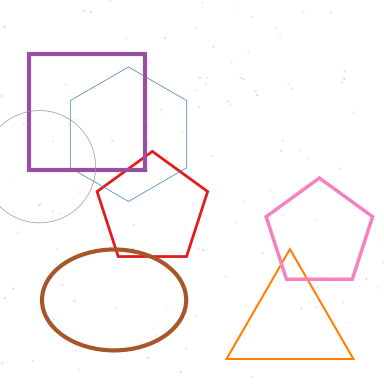[{"shape": "pentagon", "thickness": 2, "radius": 0.75, "center": [0.396, 0.456]}, {"shape": "hexagon", "thickness": 0.5, "radius": 0.87, "center": [0.334, 0.651]}, {"shape": "square", "thickness": 3, "radius": 0.75, "center": [0.226, 0.71]}, {"shape": "triangle", "thickness": 1.5, "radius": 0.95, "center": [0.753, 0.163]}, {"shape": "oval", "thickness": 3, "radius": 0.94, "center": [0.296, 0.221]}, {"shape": "pentagon", "thickness": 2.5, "radius": 0.73, "center": [0.83, 0.392]}, {"shape": "circle", "thickness": 0.5, "radius": 0.73, "center": [0.103, 0.567]}]